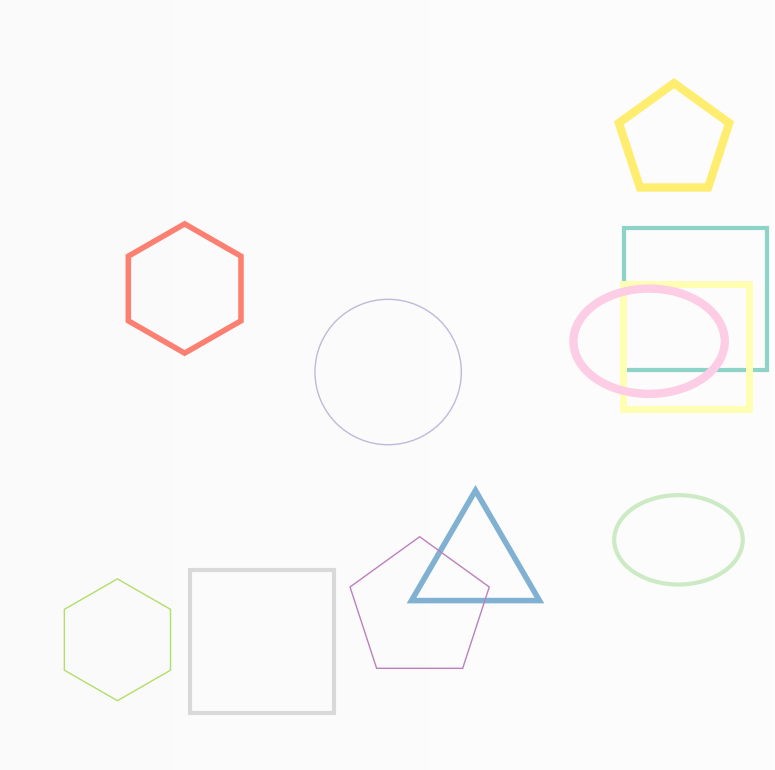[{"shape": "square", "thickness": 1.5, "radius": 0.46, "center": [0.898, 0.611]}, {"shape": "square", "thickness": 2.5, "radius": 0.41, "center": [0.886, 0.55]}, {"shape": "circle", "thickness": 0.5, "radius": 0.47, "center": [0.501, 0.517]}, {"shape": "hexagon", "thickness": 2, "radius": 0.42, "center": [0.238, 0.625]}, {"shape": "triangle", "thickness": 2, "radius": 0.48, "center": [0.614, 0.268]}, {"shape": "hexagon", "thickness": 0.5, "radius": 0.4, "center": [0.152, 0.169]}, {"shape": "oval", "thickness": 3, "radius": 0.49, "center": [0.838, 0.557]}, {"shape": "square", "thickness": 1.5, "radius": 0.47, "center": [0.338, 0.167]}, {"shape": "pentagon", "thickness": 0.5, "radius": 0.47, "center": [0.541, 0.208]}, {"shape": "oval", "thickness": 1.5, "radius": 0.41, "center": [0.875, 0.299]}, {"shape": "pentagon", "thickness": 3, "radius": 0.37, "center": [0.87, 0.817]}]